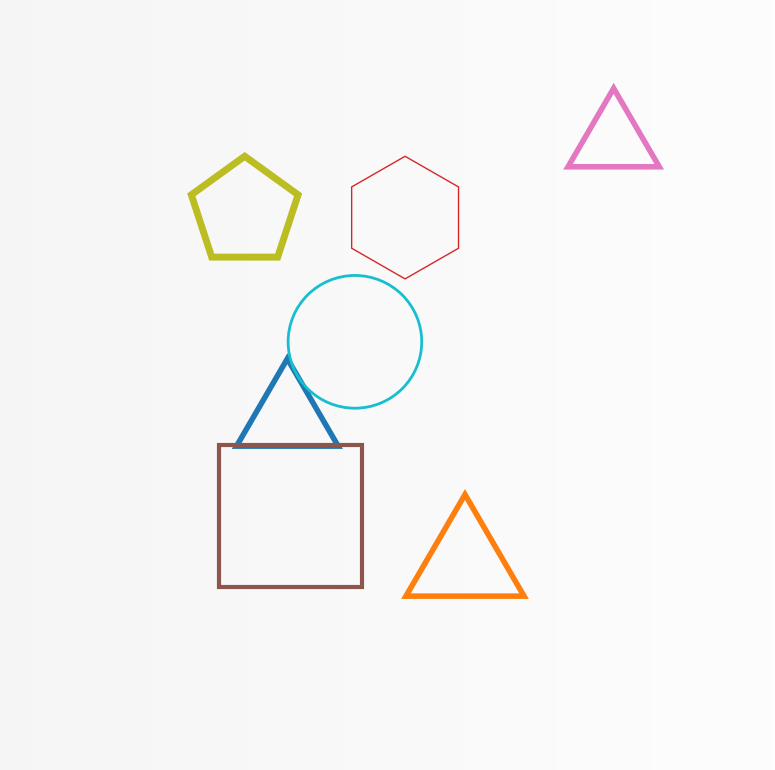[{"shape": "triangle", "thickness": 2, "radius": 0.38, "center": [0.371, 0.458]}, {"shape": "triangle", "thickness": 2, "radius": 0.44, "center": [0.6, 0.27]}, {"shape": "hexagon", "thickness": 0.5, "radius": 0.4, "center": [0.523, 0.717]}, {"shape": "square", "thickness": 1.5, "radius": 0.46, "center": [0.375, 0.33]}, {"shape": "triangle", "thickness": 2, "radius": 0.34, "center": [0.792, 0.817]}, {"shape": "pentagon", "thickness": 2.5, "radius": 0.36, "center": [0.316, 0.725]}, {"shape": "circle", "thickness": 1, "radius": 0.43, "center": [0.458, 0.556]}]